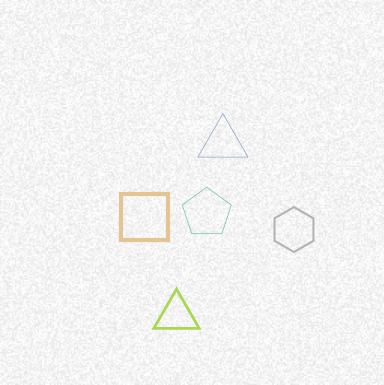[{"shape": "pentagon", "thickness": 0.5, "radius": 0.33, "center": [0.537, 0.447]}, {"shape": "triangle", "thickness": 0.5, "radius": 0.38, "center": [0.579, 0.63]}, {"shape": "triangle", "thickness": 2, "radius": 0.34, "center": [0.459, 0.181]}, {"shape": "square", "thickness": 3, "radius": 0.3, "center": [0.376, 0.437]}, {"shape": "hexagon", "thickness": 1.5, "radius": 0.29, "center": [0.764, 0.404]}]